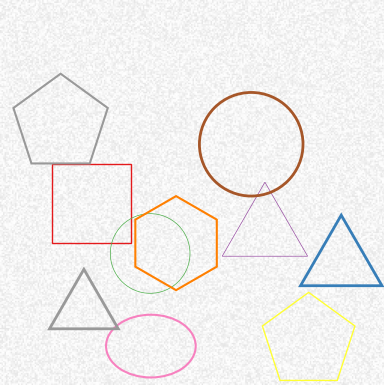[{"shape": "square", "thickness": 1, "radius": 0.51, "center": [0.237, 0.471]}, {"shape": "triangle", "thickness": 2, "radius": 0.61, "center": [0.886, 0.319]}, {"shape": "circle", "thickness": 0.5, "radius": 0.52, "center": [0.39, 0.342]}, {"shape": "triangle", "thickness": 0.5, "radius": 0.64, "center": [0.688, 0.399]}, {"shape": "hexagon", "thickness": 1.5, "radius": 0.61, "center": [0.457, 0.368]}, {"shape": "pentagon", "thickness": 1, "radius": 0.63, "center": [0.802, 0.114]}, {"shape": "circle", "thickness": 2, "radius": 0.67, "center": [0.653, 0.625]}, {"shape": "oval", "thickness": 1.5, "radius": 0.58, "center": [0.392, 0.101]}, {"shape": "pentagon", "thickness": 1.5, "radius": 0.64, "center": [0.157, 0.68]}, {"shape": "triangle", "thickness": 2, "radius": 0.52, "center": [0.218, 0.198]}]